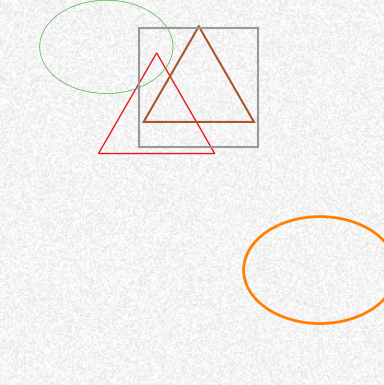[{"shape": "triangle", "thickness": 1, "radius": 0.87, "center": [0.407, 0.688]}, {"shape": "oval", "thickness": 0.5, "radius": 0.87, "center": [0.276, 0.878]}, {"shape": "oval", "thickness": 2, "radius": 0.99, "center": [0.831, 0.299]}, {"shape": "triangle", "thickness": 1.5, "radius": 0.83, "center": [0.516, 0.766]}, {"shape": "square", "thickness": 1.5, "radius": 0.77, "center": [0.515, 0.772]}]